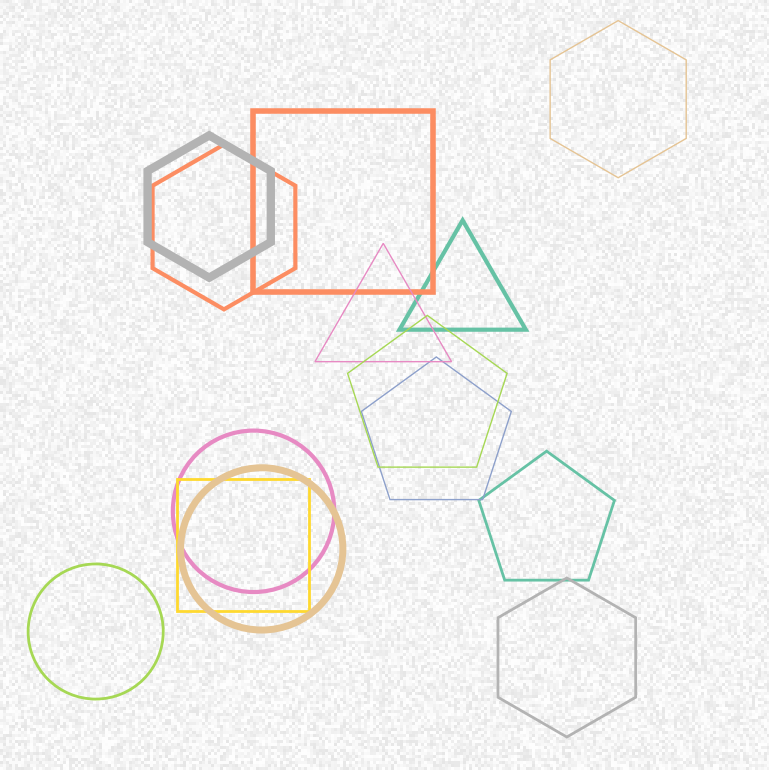[{"shape": "pentagon", "thickness": 1, "radius": 0.46, "center": [0.71, 0.321]}, {"shape": "triangle", "thickness": 1.5, "radius": 0.47, "center": [0.601, 0.619]}, {"shape": "hexagon", "thickness": 1.5, "radius": 0.54, "center": [0.291, 0.705]}, {"shape": "square", "thickness": 2, "radius": 0.59, "center": [0.445, 0.738]}, {"shape": "pentagon", "thickness": 0.5, "radius": 0.51, "center": [0.567, 0.434]}, {"shape": "triangle", "thickness": 0.5, "radius": 0.51, "center": [0.498, 0.582]}, {"shape": "circle", "thickness": 1.5, "radius": 0.52, "center": [0.329, 0.336]}, {"shape": "circle", "thickness": 1, "radius": 0.44, "center": [0.124, 0.18]}, {"shape": "pentagon", "thickness": 0.5, "radius": 0.54, "center": [0.555, 0.481]}, {"shape": "square", "thickness": 1, "radius": 0.43, "center": [0.316, 0.292]}, {"shape": "circle", "thickness": 2.5, "radius": 0.53, "center": [0.34, 0.287]}, {"shape": "hexagon", "thickness": 0.5, "radius": 0.51, "center": [0.803, 0.871]}, {"shape": "hexagon", "thickness": 1, "radius": 0.52, "center": [0.736, 0.146]}, {"shape": "hexagon", "thickness": 3, "radius": 0.46, "center": [0.272, 0.732]}]